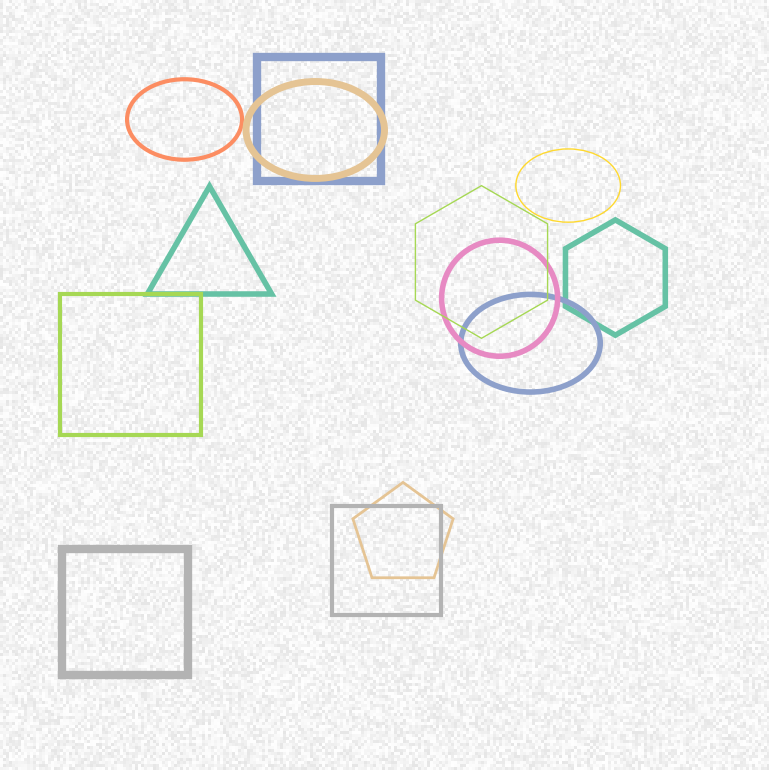[{"shape": "triangle", "thickness": 2, "radius": 0.47, "center": [0.272, 0.665]}, {"shape": "hexagon", "thickness": 2, "radius": 0.37, "center": [0.799, 0.64]}, {"shape": "oval", "thickness": 1.5, "radius": 0.37, "center": [0.24, 0.845]}, {"shape": "square", "thickness": 3, "radius": 0.4, "center": [0.414, 0.845]}, {"shape": "oval", "thickness": 2, "radius": 0.45, "center": [0.689, 0.554]}, {"shape": "circle", "thickness": 2, "radius": 0.38, "center": [0.649, 0.613]}, {"shape": "hexagon", "thickness": 0.5, "radius": 0.5, "center": [0.625, 0.66]}, {"shape": "square", "thickness": 1.5, "radius": 0.46, "center": [0.17, 0.526]}, {"shape": "oval", "thickness": 0.5, "radius": 0.34, "center": [0.738, 0.759]}, {"shape": "oval", "thickness": 2.5, "radius": 0.45, "center": [0.409, 0.831]}, {"shape": "pentagon", "thickness": 1, "radius": 0.34, "center": [0.523, 0.305]}, {"shape": "square", "thickness": 1.5, "radius": 0.35, "center": [0.501, 0.272]}, {"shape": "square", "thickness": 3, "radius": 0.41, "center": [0.163, 0.205]}]